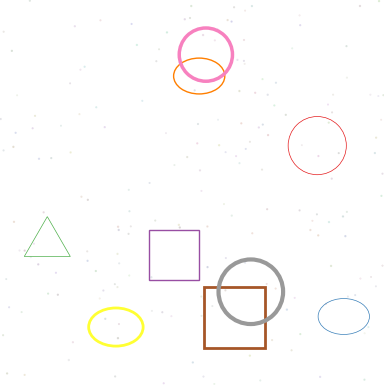[{"shape": "circle", "thickness": 0.5, "radius": 0.38, "center": [0.824, 0.622]}, {"shape": "oval", "thickness": 0.5, "radius": 0.33, "center": [0.893, 0.178]}, {"shape": "triangle", "thickness": 0.5, "radius": 0.35, "center": [0.123, 0.368]}, {"shape": "square", "thickness": 1, "radius": 0.33, "center": [0.453, 0.339]}, {"shape": "oval", "thickness": 1, "radius": 0.33, "center": [0.517, 0.803]}, {"shape": "oval", "thickness": 2, "radius": 0.35, "center": [0.301, 0.151]}, {"shape": "square", "thickness": 2, "radius": 0.4, "center": [0.609, 0.176]}, {"shape": "circle", "thickness": 2.5, "radius": 0.35, "center": [0.535, 0.858]}, {"shape": "circle", "thickness": 3, "radius": 0.42, "center": [0.651, 0.242]}]